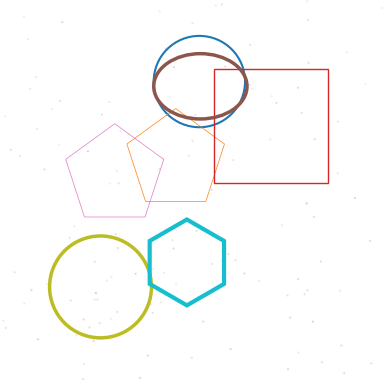[{"shape": "circle", "thickness": 1.5, "radius": 0.59, "center": [0.518, 0.788]}, {"shape": "pentagon", "thickness": 0.5, "radius": 0.67, "center": [0.456, 0.585]}, {"shape": "square", "thickness": 1, "radius": 0.74, "center": [0.705, 0.672]}, {"shape": "oval", "thickness": 2.5, "radius": 0.61, "center": [0.52, 0.776]}, {"shape": "pentagon", "thickness": 0.5, "radius": 0.67, "center": [0.298, 0.545]}, {"shape": "circle", "thickness": 2.5, "radius": 0.66, "center": [0.261, 0.255]}, {"shape": "hexagon", "thickness": 3, "radius": 0.56, "center": [0.485, 0.318]}]